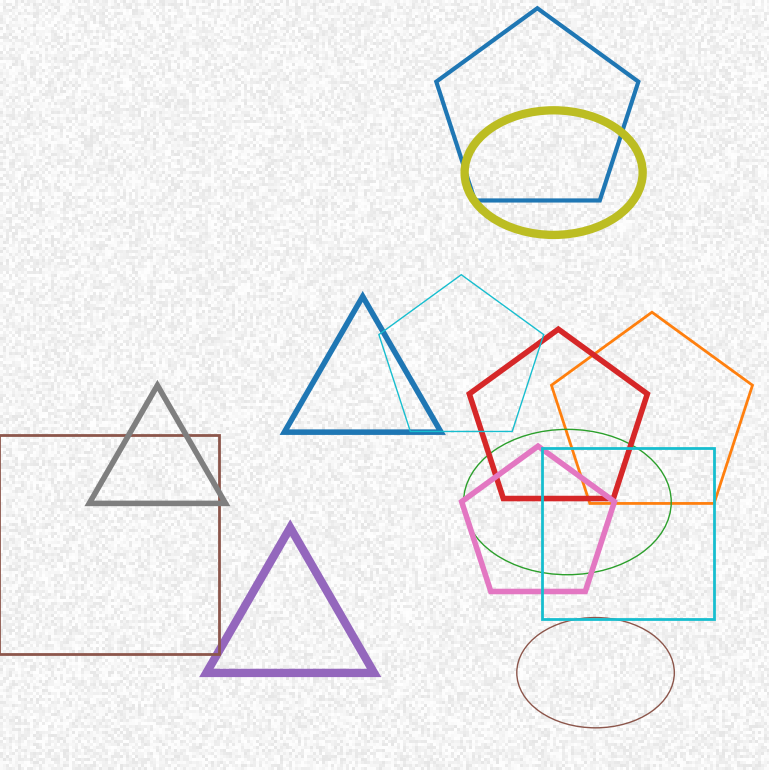[{"shape": "pentagon", "thickness": 1.5, "radius": 0.69, "center": [0.698, 0.851]}, {"shape": "triangle", "thickness": 2, "radius": 0.59, "center": [0.471, 0.498]}, {"shape": "pentagon", "thickness": 1, "radius": 0.69, "center": [0.847, 0.457]}, {"shape": "oval", "thickness": 0.5, "radius": 0.67, "center": [0.737, 0.348]}, {"shape": "pentagon", "thickness": 2, "radius": 0.61, "center": [0.725, 0.451]}, {"shape": "triangle", "thickness": 3, "radius": 0.63, "center": [0.377, 0.189]}, {"shape": "oval", "thickness": 0.5, "radius": 0.51, "center": [0.773, 0.126]}, {"shape": "square", "thickness": 1, "radius": 0.71, "center": [0.142, 0.293]}, {"shape": "pentagon", "thickness": 2, "radius": 0.52, "center": [0.699, 0.316]}, {"shape": "triangle", "thickness": 2, "radius": 0.51, "center": [0.204, 0.397]}, {"shape": "oval", "thickness": 3, "radius": 0.58, "center": [0.719, 0.776]}, {"shape": "pentagon", "thickness": 0.5, "radius": 0.56, "center": [0.599, 0.531]}, {"shape": "square", "thickness": 1, "radius": 0.56, "center": [0.815, 0.307]}]